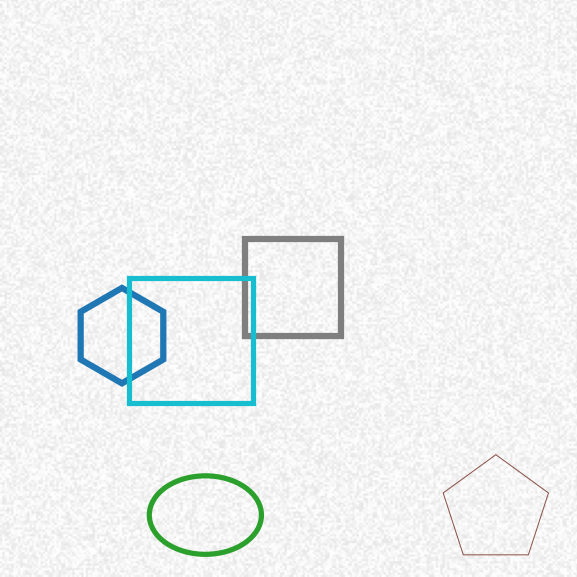[{"shape": "hexagon", "thickness": 3, "radius": 0.41, "center": [0.211, 0.418]}, {"shape": "oval", "thickness": 2.5, "radius": 0.49, "center": [0.356, 0.107]}, {"shape": "pentagon", "thickness": 0.5, "radius": 0.48, "center": [0.859, 0.116]}, {"shape": "square", "thickness": 3, "radius": 0.42, "center": [0.507, 0.501]}, {"shape": "square", "thickness": 2.5, "radius": 0.54, "center": [0.331, 0.409]}]